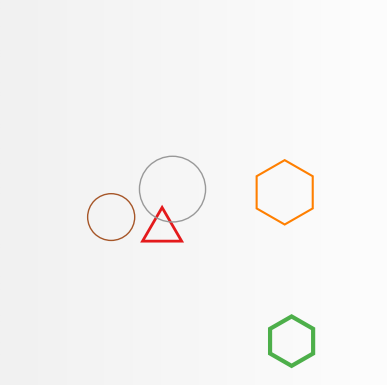[{"shape": "triangle", "thickness": 2, "radius": 0.29, "center": [0.418, 0.403]}, {"shape": "hexagon", "thickness": 3, "radius": 0.32, "center": [0.753, 0.114]}, {"shape": "hexagon", "thickness": 1.5, "radius": 0.42, "center": [0.735, 0.5]}, {"shape": "circle", "thickness": 1, "radius": 0.3, "center": [0.287, 0.436]}, {"shape": "circle", "thickness": 1, "radius": 0.43, "center": [0.445, 0.509]}]